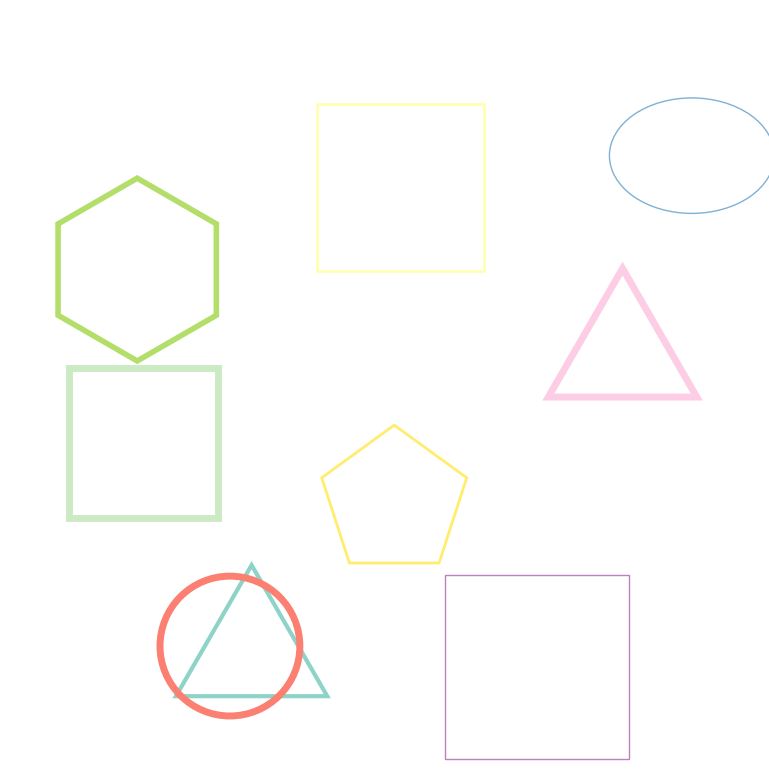[{"shape": "triangle", "thickness": 1.5, "radius": 0.57, "center": [0.327, 0.153]}, {"shape": "square", "thickness": 1, "radius": 0.54, "center": [0.52, 0.756]}, {"shape": "circle", "thickness": 2.5, "radius": 0.45, "center": [0.299, 0.161]}, {"shape": "oval", "thickness": 0.5, "radius": 0.54, "center": [0.899, 0.798]}, {"shape": "hexagon", "thickness": 2, "radius": 0.59, "center": [0.178, 0.65]}, {"shape": "triangle", "thickness": 2.5, "radius": 0.56, "center": [0.809, 0.54]}, {"shape": "square", "thickness": 0.5, "radius": 0.6, "center": [0.698, 0.134]}, {"shape": "square", "thickness": 2.5, "radius": 0.49, "center": [0.187, 0.425]}, {"shape": "pentagon", "thickness": 1, "radius": 0.5, "center": [0.512, 0.349]}]